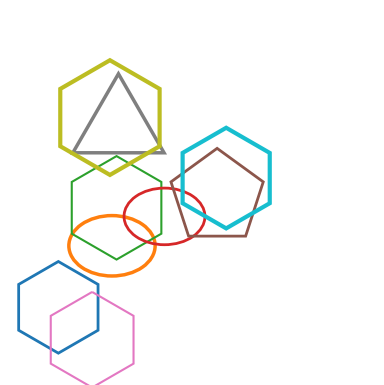[{"shape": "hexagon", "thickness": 2, "radius": 0.6, "center": [0.152, 0.202]}, {"shape": "oval", "thickness": 2.5, "radius": 0.56, "center": [0.291, 0.362]}, {"shape": "hexagon", "thickness": 1.5, "radius": 0.67, "center": [0.303, 0.46]}, {"shape": "oval", "thickness": 2, "radius": 0.53, "center": [0.427, 0.438]}, {"shape": "pentagon", "thickness": 2, "radius": 0.63, "center": [0.564, 0.489]}, {"shape": "hexagon", "thickness": 1.5, "radius": 0.62, "center": [0.239, 0.118]}, {"shape": "triangle", "thickness": 2.5, "radius": 0.68, "center": [0.308, 0.672]}, {"shape": "hexagon", "thickness": 3, "radius": 0.74, "center": [0.286, 0.695]}, {"shape": "hexagon", "thickness": 3, "radius": 0.65, "center": [0.587, 0.537]}]